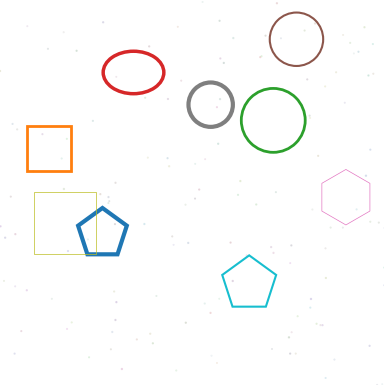[{"shape": "pentagon", "thickness": 3, "radius": 0.33, "center": [0.266, 0.393]}, {"shape": "square", "thickness": 2, "radius": 0.29, "center": [0.127, 0.613]}, {"shape": "circle", "thickness": 2, "radius": 0.42, "center": [0.71, 0.687]}, {"shape": "oval", "thickness": 2.5, "radius": 0.39, "center": [0.347, 0.812]}, {"shape": "circle", "thickness": 1.5, "radius": 0.35, "center": [0.77, 0.898]}, {"shape": "hexagon", "thickness": 0.5, "radius": 0.36, "center": [0.898, 0.488]}, {"shape": "circle", "thickness": 3, "radius": 0.29, "center": [0.547, 0.728]}, {"shape": "square", "thickness": 0.5, "radius": 0.4, "center": [0.168, 0.421]}, {"shape": "pentagon", "thickness": 1.5, "radius": 0.37, "center": [0.647, 0.263]}]